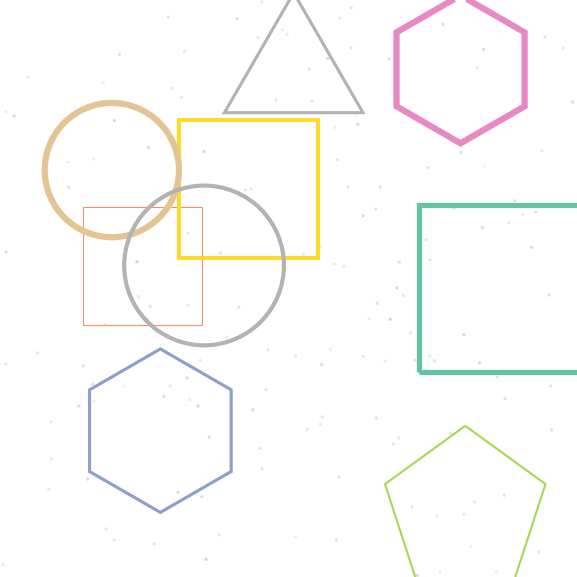[{"shape": "square", "thickness": 2.5, "radius": 0.72, "center": [0.87, 0.5]}, {"shape": "square", "thickness": 0.5, "radius": 0.51, "center": [0.247, 0.539]}, {"shape": "hexagon", "thickness": 1.5, "radius": 0.71, "center": [0.278, 0.253]}, {"shape": "hexagon", "thickness": 3, "radius": 0.64, "center": [0.797, 0.879]}, {"shape": "pentagon", "thickness": 1, "radius": 0.73, "center": [0.806, 0.116]}, {"shape": "square", "thickness": 2, "radius": 0.6, "center": [0.43, 0.672]}, {"shape": "circle", "thickness": 3, "radius": 0.58, "center": [0.194, 0.705]}, {"shape": "triangle", "thickness": 1.5, "radius": 0.69, "center": [0.509, 0.873]}, {"shape": "circle", "thickness": 2, "radius": 0.69, "center": [0.353, 0.539]}]